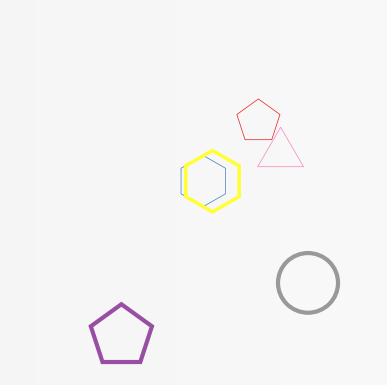[{"shape": "pentagon", "thickness": 0.5, "radius": 0.29, "center": [0.667, 0.684]}, {"shape": "hexagon", "thickness": 0.5, "radius": 0.33, "center": [0.525, 0.53]}, {"shape": "pentagon", "thickness": 3, "radius": 0.41, "center": [0.313, 0.127]}, {"shape": "hexagon", "thickness": 2.5, "radius": 0.4, "center": [0.548, 0.529]}, {"shape": "triangle", "thickness": 0.5, "radius": 0.34, "center": [0.724, 0.601]}, {"shape": "circle", "thickness": 3, "radius": 0.39, "center": [0.795, 0.265]}]